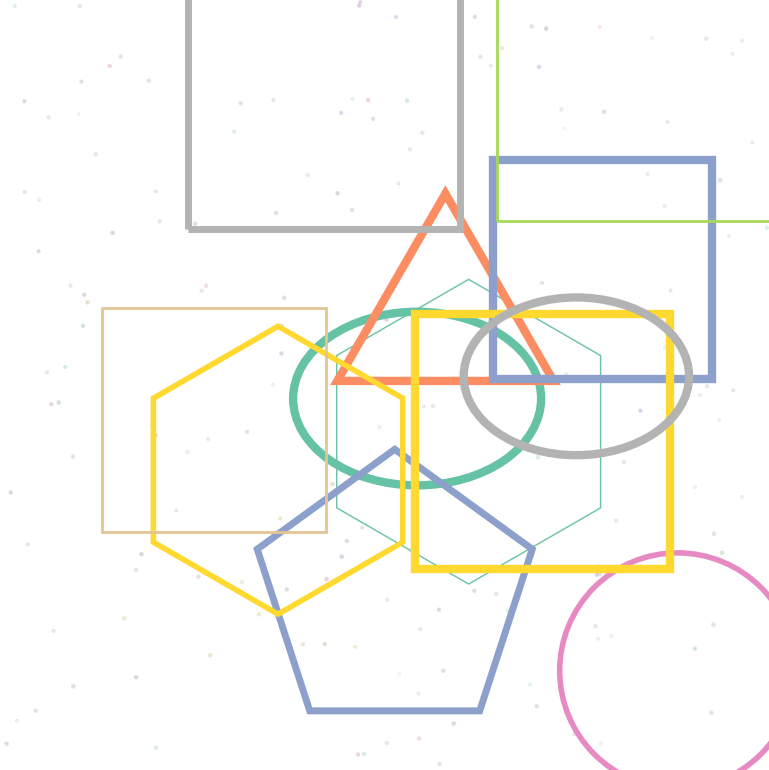[{"shape": "hexagon", "thickness": 0.5, "radius": 0.99, "center": [0.609, 0.439]}, {"shape": "oval", "thickness": 3, "radius": 0.81, "center": [0.542, 0.482]}, {"shape": "triangle", "thickness": 3, "radius": 0.81, "center": [0.578, 0.586]}, {"shape": "square", "thickness": 3, "radius": 0.71, "center": [0.783, 0.65]}, {"shape": "pentagon", "thickness": 2.5, "radius": 0.94, "center": [0.513, 0.229]}, {"shape": "circle", "thickness": 2, "radius": 0.77, "center": [0.88, 0.129]}, {"shape": "square", "thickness": 1, "radius": 0.89, "center": [0.824, 0.891]}, {"shape": "square", "thickness": 3, "radius": 0.83, "center": [0.704, 0.426]}, {"shape": "hexagon", "thickness": 2, "radius": 0.93, "center": [0.361, 0.389]}, {"shape": "square", "thickness": 1, "radius": 0.73, "center": [0.278, 0.455]}, {"shape": "square", "thickness": 2.5, "radius": 0.88, "center": [0.421, 0.878]}, {"shape": "oval", "thickness": 3, "radius": 0.73, "center": [0.749, 0.511]}]